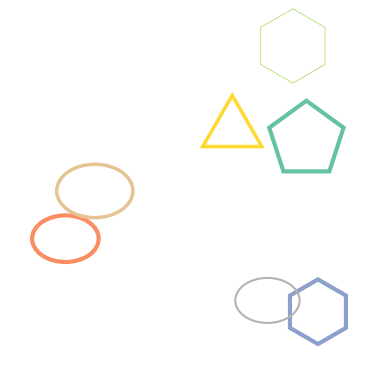[{"shape": "pentagon", "thickness": 3, "radius": 0.51, "center": [0.796, 0.637]}, {"shape": "oval", "thickness": 3, "radius": 0.43, "center": [0.17, 0.38]}, {"shape": "hexagon", "thickness": 3, "radius": 0.42, "center": [0.826, 0.19]}, {"shape": "hexagon", "thickness": 0.5, "radius": 0.48, "center": [0.761, 0.881]}, {"shape": "triangle", "thickness": 2.5, "radius": 0.44, "center": [0.603, 0.664]}, {"shape": "oval", "thickness": 2.5, "radius": 0.49, "center": [0.246, 0.504]}, {"shape": "oval", "thickness": 1.5, "radius": 0.42, "center": [0.695, 0.22]}]